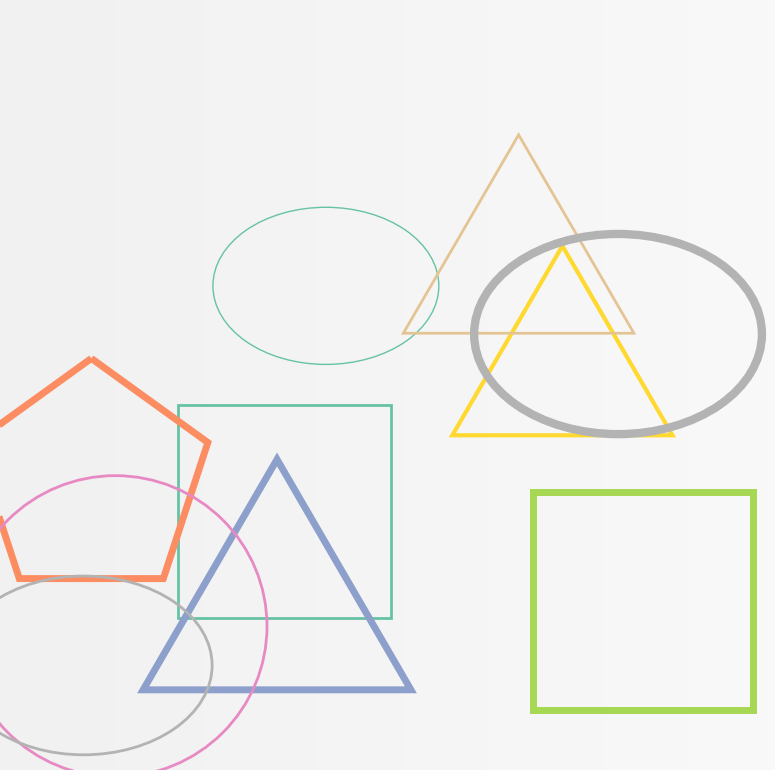[{"shape": "oval", "thickness": 0.5, "radius": 0.73, "center": [0.42, 0.629]}, {"shape": "square", "thickness": 1, "radius": 0.69, "center": [0.367, 0.336]}, {"shape": "pentagon", "thickness": 2.5, "radius": 0.79, "center": [0.118, 0.376]}, {"shape": "triangle", "thickness": 2.5, "radius": 1.0, "center": [0.357, 0.204]}, {"shape": "circle", "thickness": 1, "radius": 0.98, "center": [0.149, 0.187]}, {"shape": "square", "thickness": 2.5, "radius": 0.71, "center": [0.83, 0.219]}, {"shape": "triangle", "thickness": 1.5, "radius": 0.82, "center": [0.726, 0.517]}, {"shape": "triangle", "thickness": 1, "radius": 0.86, "center": [0.669, 0.653]}, {"shape": "oval", "thickness": 1, "radius": 0.83, "center": [0.108, 0.136]}, {"shape": "oval", "thickness": 3, "radius": 0.93, "center": [0.797, 0.566]}]